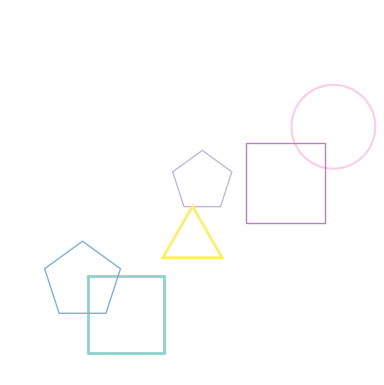[{"shape": "square", "thickness": 2, "radius": 0.49, "center": [0.327, 0.183]}, {"shape": "pentagon", "thickness": 1, "radius": 0.4, "center": [0.525, 0.529]}, {"shape": "pentagon", "thickness": 1, "radius": 0.52, "center": [0.214, 0.27]}, {"shape": "circle", "thickness": 1.5, "radius": 0.54, "center": [0.866, 0.671]}, {"shape": "square", "thickness": 1, "radius": 0.52, "center": [0.742, 0.524]}, {"shape": "triangle", "thickness": 2, "radius": 0.44, "center": [0.5, 0.375]}]